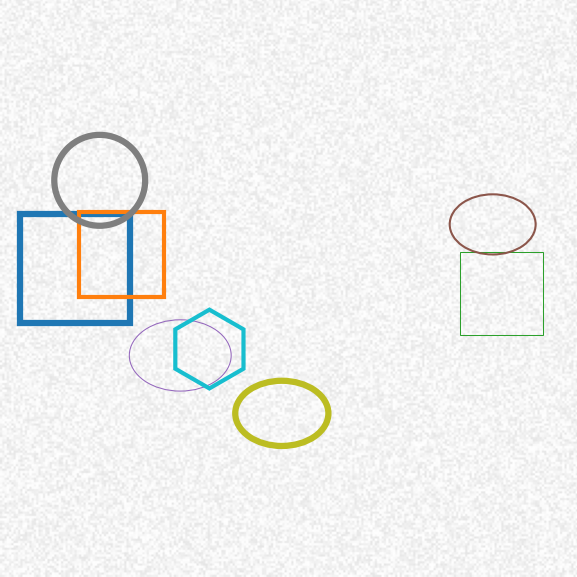[{"shape": "square", "thickness": 3, "radius": 0.48, "center": [0.129, 0.534]}, {"shape": "square", "thickness": 2, "radius": 0.37, "center": [0.211, 0.559]}, {"shape": "square", "thickness": 0.5, "radius": 0.36, "center": [0.869, 0.49]}, {"shape": "oval", "thickness": 0.5, "radius": 0.44, "center": [0.312, 0.384]}, {"shape": "oval", "thickness": 1, "radius": 0.37, "center": [0.853, 0.611]}, {"shape": "circle", "thickness": 3, "radius": 0.39, "center": [0.173, 0.687]}, {"shape": "oval", "thickness": 3, "radius": 0.4, "center": [0.488, 0.283]}, {"shape": "hexagon", "thickness": 2, "radius": 0.34, "center": [0.363, 0.395]}]